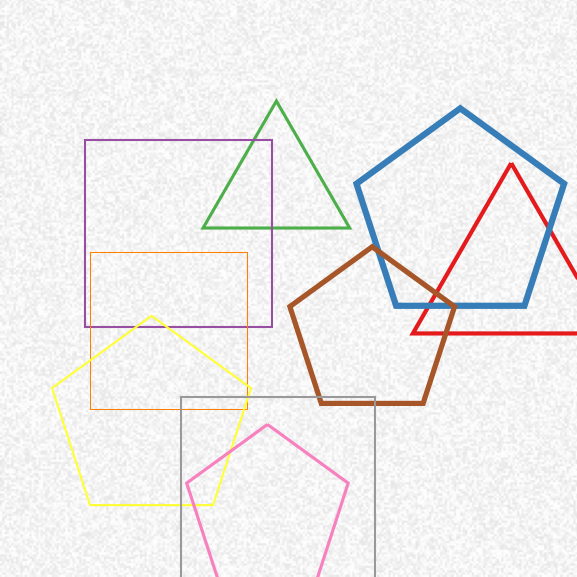[{"shape": "triangle", "thickness": 2, "radius": 0.98, "center": [0.885, 0.52]}, {"shape": "pentagon", "thickness": 3, "radius": 0.95, "center": [0.797, 0.623]}, {"shape": "triangle", "thickness": 1.5, "radius": 0.73, "center": [0.479, 0.678]}, {"shape": "square", "thickness": 1, "radius": 0.81, "center": [0.309, 0.595]}, {"shape": "square", "thickness": 0.5, "radius": 0.68, "center": [0.291, 0.426]}, {"shape": "pentagon", "thickness": 1, "radius": 0.91, "center": [0.262, 0.271]}, {"shape": "pentagon", "thickness": 2.5, "radius": 0.75, "center": [0.645, 0.422]}, {"shape": "pentagon", "thickness": 1.5, "radius": 0.74, "center": [0.463, 0.117]}, {"shape": "square", "thickness": 1, "radius": 0.84, "center": [0.481, 0.144]}]